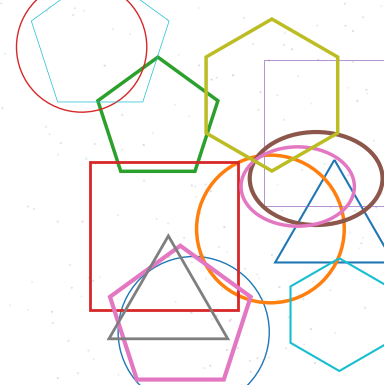[{"shape": "circle", "thickness": 1, "radius": 0.98, "center": [0.503, 0.137]}, {"shape": "triangle", "thickness": 1.5, "radius": 0.89, "center": [0.869, 0.407]}, {"shape": "circle", "thickness": 2.5, "radius": 0.96, "center": [0.702, 0.405]}, {"shape": "pentagon", "thickness": 2.5, "radius": 0.82, "center": [0.41, 0.688]}, {"shape": "circle", "thickness": 1, "radius": 0.85, "center": [0.212, 0.878]}, {"shape": "square", "thickness": 2, "radius": 0.96, "center": [0.427, 0.387]}, {"shape": "square", "thickness": 0.5, "radius": 0.94, "center": [0.876, 0.654]}, {"shape": "oval", "thickness": 3, "radius": 0.86, "center": [0.821, 0.536]}, {"shape": "oval", "thickness": 2.5, "radius": 0.74, "center": [0.773, 0.516]}, {"shape": "pentagon", "thickness": 3, "radius": 0.96, "center": [0.468, 0.17]}, {"shape": "triangle", "thickness": 2, "radius": 0.89, "center": [0.437, 0.209]}, {"shape": "hexagon", "thickness": 2.5, "radius": 0.99, "center": [0.706, 0.753]}, {"shape": "pentagon", "thickness": 0.5, "radius": 0.94, "center": [0.26, 0.887]}, {"shape": "hexagon", "thickness": 1.5, "radius": 0.73, "center": [0.881, 0.183]}]